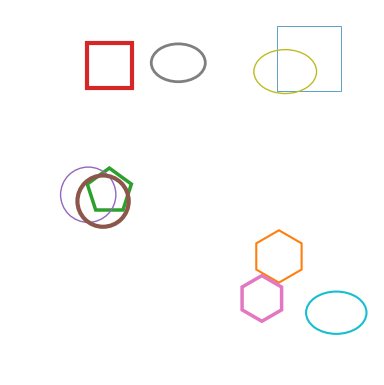[{"shape": "square", "thickness": 0.5, "radius": 0.42, "center": [0.803, 0.848]}, {"shape": "hexagon", "thickness": 1.5, "radius": 0.34, "center": [0.725, 0.334]}, {"shape": "pentagon", "thickness": 2.5, "radius": 0.3, "center": [0.284, 0.503]}, {"shape": "square", "thickness": 3, "radius": 0.29, "center": [0.285, 0.83]}, {"shape": "circle", "thickness": 1, "radius": 0.36, "center": [0.229, 0.494]}, {"shape": "circle", "thickness": 3, "radius": 0.33, "center": [0.268, 0.478]}, {"shape": "hexagon", "thickness": 2.5, "radius": 0.3, "center": [0.68, 0.225]}, {"shape": "oval", "thickness": 2, "radius": 0.35, "center": [0.463, 0.837]}, {"shape": "oval", "thickness": 1, "radius": 0.41, "center": [0.741, 0.814]}, {"shape": "oval", "thickness": 1.5, "radius": 0.39, "center": [0.873, 0.188]}]